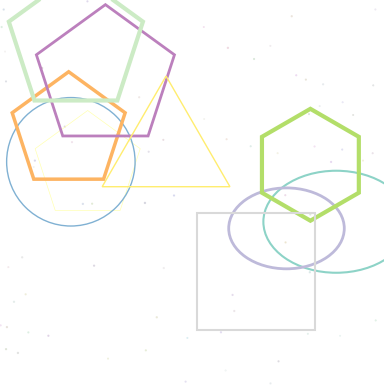[{"shape": "oval", "thickness": 1.5, "radius": 0.95, "center": [0.873, 0.424]}, {"shape": "pentagon", "thickness": 0.5, "radius": 0.72, "center": [0.228, 0.57]}, {"shape": "oval", "thickness": 2, "radius": 0.75, "center": [0.744, 0.407]}, {"shape": "circle", "thickness": 1, "radius": 0.83, "center": [0.184, 0.58]}, {"shape": "pentagon", "thickness": 2.5, "radius": 0.77, "center": [0.178, 0.659]}, {"shape": "hexagon", "thickness": 3, "radius": 0.73, "center": [0.806, 0.572]}, {"shape": "square", "thickness": 1.5, "radius": 0.76, "center": [0.666, 0.294]}, {"shape": "pentagon", "thickness": 2, "radius": 0.94, "center": [0.274, 0.799]}, {"shape": "pentagon", "thickness": 3, "radius": 0.92, "center": [0.197, 0.887]}, {"shape": "triangle", "thickness": 1, "radius": 0.96, "center": [0.431, 0.611]}]